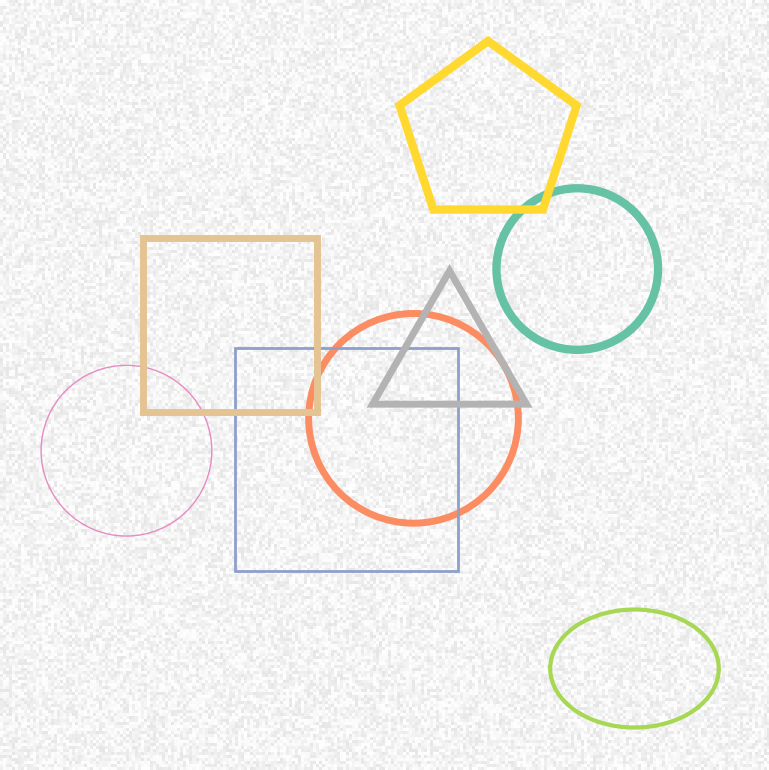[{"shape": "circle", "thickness": 3, "radius": 0.52, "center": [0.75, 0.651]}, {"shape": "circle", "thickness": 2.5, "radius": 0.68, "center": [0.537, 0.457]}, {"shape": "square", "thickness": 1, "radius": 0.72, "center": [0.45, 0.403]}, {"shape": "circle", "thickness": 0.5, "radius": 0.55, "center": [0.164, 0.415]}, {"shape": "oval", "thickness": 1.5, "radius": 0.55, "center": [0.824, 0.132]}, {"shape": "pentagon", "thickness": 3, "radius": 0.6, "center": [0.634, 0.826]}, {"shape": "square", "thickness": 2.5, "radius": 0.56, "center": [0.299, 0.578]}, {"shape": "triangle", "thickness": 2.5, "radius": 0.58, "center": [0.584, 0.533]}]